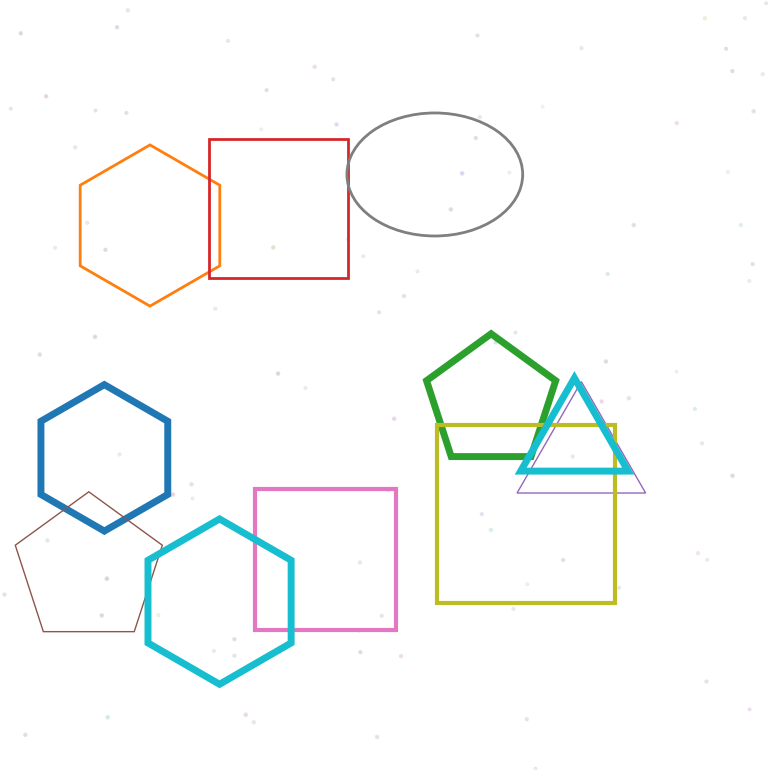[{"shape": "hexagon", "thickness": 2.5, "radius": 0.48, "center": [0.136, 0.405]}, {"shape": "hexagon", "thickness": 1, "radius": 0.52, "center": [0.195, 0.707]}, {"shape": "pentagon", "thickness": 2.5, "radius": 0.44, "center": [0.638, 0.478]}, {"shape": "square", "thickness": 1, "radius": 0.45, "center": [0.362, 0.729]}, {"shape": "triangle", "thickness": 0.5, "radius": 0.48, "center": [0.755, 0.408]}, {"shape": "pentagon", "thickness": 0.5, "radius": 0.5, "center": [0.115, 0.261]}, {"shape": "square", "thickness": 1.5, "radius": 0.46, "center": [0.423, 0.273]}, {"shape": "oval", "thickness": 1, "radius": 0.57, "center": [0.565, 0.773]}, {"shape": "square", "thickness": 1.5, "radius": 0.58, "center": [0.683, 0.333]}, {"shape": "triangle", "thickness": 2.5, "radius": 0.4, "center": [0.746, 0.428]}, {"shape": "hexagon", "thickness": 2.5, "radius": 0.54, "center": [0.285, 0.219]}]